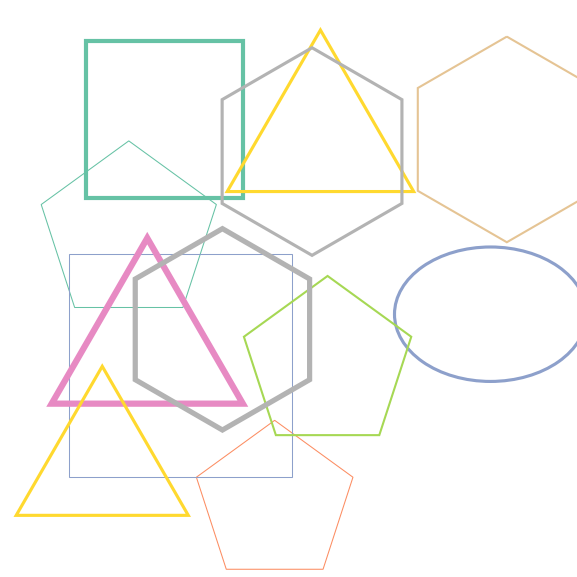[{"shape": "square", "thickness": 2, "radius": 0.68, "center": [0.285, 0.793]}, {"shape": "pentagon", "thickness": 0.5, "radius": 0.8, "center": [0.223, 0.596]}, {"shape": "pentagon", "thickness": 0.5, "radius": 0.71, "center": [0.476, 0.129]}, {"shape": "oval", "thickness": 1.5, "radius": 0.83, "center": [0.849, 0.455]}, {"shape": "square", "thickness": 0.5, "radius": 0.96, "center": [0.312, 0.366]}, {"shape": "triangle", "thickness": 3, "radius": 0.96, "center": [0.255, 0.396]}, {"shape": "pentagon", "thickness": 1, "radius": 0.76, "center": [0.567, 0.369]}, {"shape": "triangle", "thickness": 1.5, "radius": 0.86, "center": [0.177, 0.193]}, {"shape": "triangle", "thickness": 1.5, "radius": 0.93, "center": [0.555, 0.761]}, {"shape": "hexagon", "thickness": 1, "radius": 0.89, "center": [0.878, 0.758]}, {"shape": "hexagon", "thickness": 2.5, "radius": 0.87, "center": [0.385, 0.429]}, {"shape": "hexagon", "thickness": 1.5, "radius": 0.9, "center": [0.54, 0.737]}]